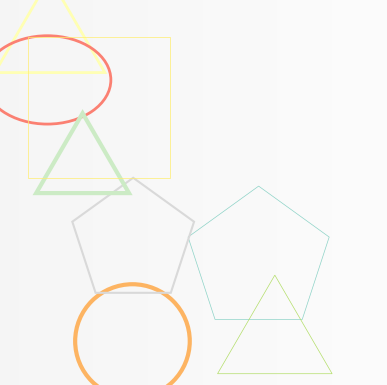[{"shape": "pentagon", "thickness": 0.5, "radius": 0.96, "center": [0.667, 0.325]}, {"shape": "triangle", "thickness": 2, "radius": 0.82, "center": [0.129, 0.894]}, {"shape": "oval", "thickness": 2, "radius": 0.82, "center": [0.122, 0.792]}, {"shape": "circle", "thickness": 3, "radius": 0.74, "center": [0.342, 0.114]}, {"shape": "triangle", "thickness": 0.5, "radius": 0.85, "center": [0.709, 0.115]}, {"shape": "pentagon", "thickness": 1.5, "radius": 0.83, "center": [0.344, 0.373]}, {"shape": "triangle", "thickness": 3, "radius": 0.69, "center": [0.213, 0.568]}, {"shape": "square", "thickness": 0.5, "radius": 0.92, "center": [0.255, 0.721]}]